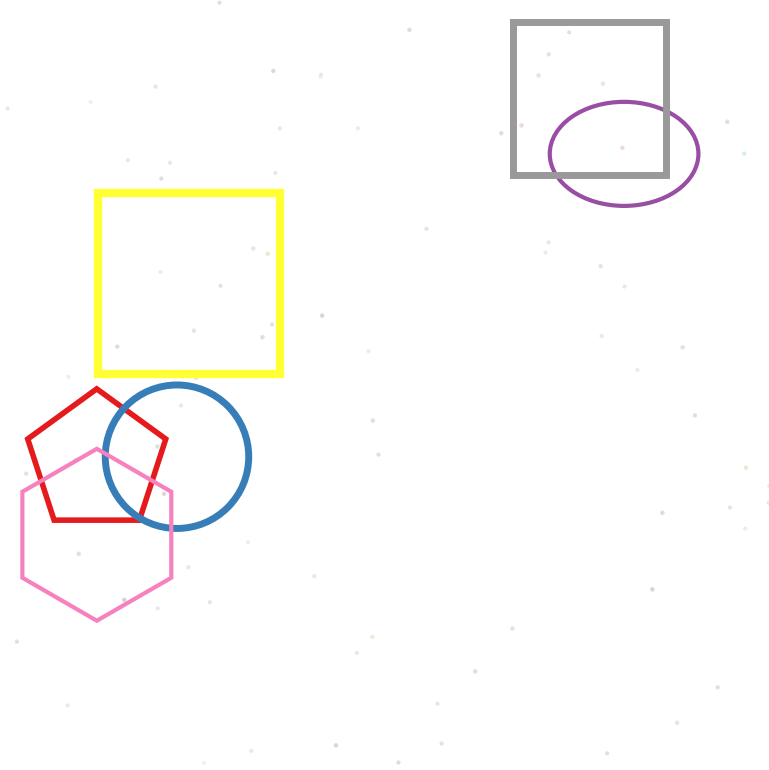[{"shape": "pentagon", "thickness": 2, "radius": 0.47, "center": [0.126, 0.401]}, {"shape": "circle", "thickness": 2.5, "radius": 0.47, "center": [0.23, 0.407]}, {"shape": "oval", "thickness": 1.5, "radius": 0.48, "center": [0.811, 0.8]}, {"shape": "square", "thickness": 3, "radius": 0.59, "center": [0.246, 0.632]}, {"shape": "hexagon", "thickness": 1.5, "radius": 0.56, "center": [0.126, 0.306]}, {"shape": "square", "thickness": 2.5, "radius": 0.5, "center": [0.765, 0.873]}]